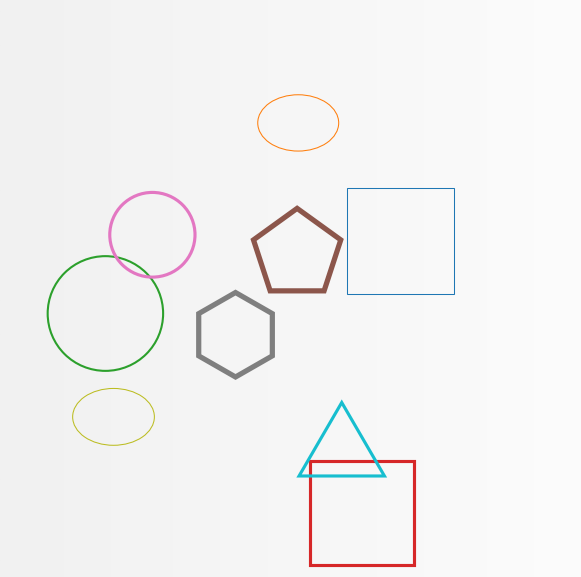[{"shape": "square", "thickness": 0.5, "radius": 0.46, "center": [0.689, 0.582]}, {"shape": "oval", "thickness": 0.5, "radius": 0.35, "center": [0.513, 0.786]}, {"shape": "circle", "thickness": 1, "radius": 0.5, "center": [0.181, 0.456]}, {"shape": "square", "thickness": 1.5, "radius": 0.45, "center": [0.623, 0.111]}, {"shape": "pentagon", "thickness": 2.5, "radius": 0.39, "center": [0.511, 0.559]}, {"shape": "circle", "thickness": 1.5, "radius": 0.37, "center": [0.262, 0.593]}, {"shape": "hexagon", "thickness": 2.5, "radius": 0.37, "center": [0.405, 0.419]}, {"shape": "oval", "thickness": 0.5, "radius": 0.35, "center": [0.195, 0.277]}, {"shape": "triangle", "thickness": 1.5, "radius": 0.42, "center": [0.588, 0.217]}]